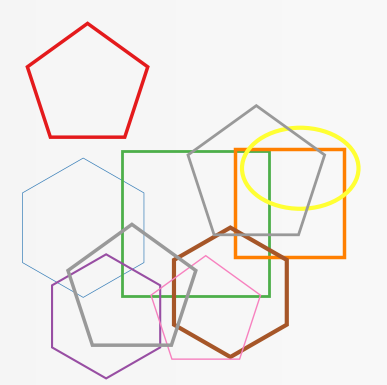[{"shape": "pentagon", "thickness": 2.5, "radius": 0.82, "center": [0.226, 0.776]}, {"shape": "hexagon", "thickness": 0.5, "radius": 0.9, "center": [0.215, 0.408]}, {"shape": "square", "thickness": 2, "radius": 0.94, "center": [0.504, 0.42]}, {"shape": "hexagon", "thickness": 1.5, "radius": 0.81, "center": [0.274, 0.178]}, {"shape": "square", "thickness": 2.5, "radius": 0.7, "center": [0.746, 0.472]}, {"shape": "oval", "thickness": 3, "radius": 0.75, "center": [0.775, 0.563]}, {"shape": "hexagon", "thickness": 3, "radius": 0.84, "center": [0.595, 0.241]}, {"shape": "pentagon", "thickness": 1, "radius": 0.74, "center": [0.531, 0.187]}, {"shape": "pentagon", "thickness": 2.5, "radius": 0.87, "center": [0.34, 0.244]}, {"shape": "pentagon", "thickness": 2, "radius": 0.93, "center": [0.661, 0.54]}]